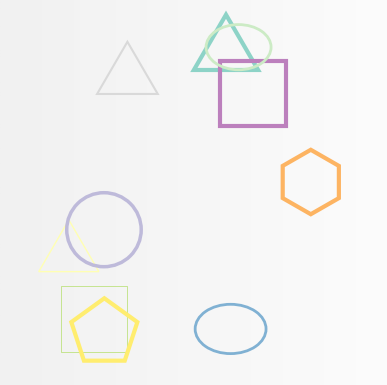[{"shape": "triangle", "thickness": 3, "radius": 0.48, "center": [0.583, 0.866]}, {"shape": "triangle", "thickness": 1, "radius": 0.45, "center": [0.178, 0.339]}, {"shape": "circle", "thickness": 2.5, "radius": 0.48, "center": [0.268, 0.403]}, {"shape": "oval", "thickness": 2, "radius": 0.46, "center": [0.595, 0.146]}, {"shape": "hexagon", "thickness": 3, "radius": 0.42, "center": [0.802, 0.527]}, {"shape": "square", "thickness": 0.5, "radius": 0.43, "center": [0.243, 0.172]}, {"shape": "triangle", "thickness": 1.5, "radius": 0.45, "center": [0.329, 0.801]}, {"shape": "square", "thickness": 3, "radius": 0.43, "center": [0.652, 0.757]}, {"shape": "oval", "thickness": 2, "radius": 0.42, "center": [0.616, 0.877]}, {"shape": "pentagon", "thickness": 3, "radius": 0.45, "center": [0.269, 0.136]}]